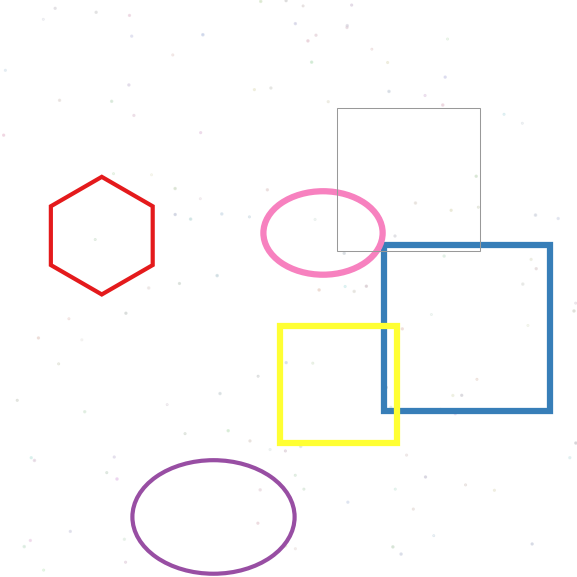[{"shape": "hexagon", "thickness": 2, "radius": 0.51, "center": [0.176, 0.591]}, {"shape": "square", "thickness": 3, "radius": 0.72, "center": [0.809, 0.431]}, {"shape": "oval", "thickness": 2, "radius": 0.7, "center": [0.37, 0.104]}, {"shape": "square", "thickness": 3, "radius": 0.51, "center": [0.586, 0.334]}, {"shape": "oval", "thickness": 3, "radius": 0.52, "center": [0.559, 0.596]}, {"shape": "square", "thickness": 0.5, "radius": 0.62, "center": [0.708, 0.688]}]